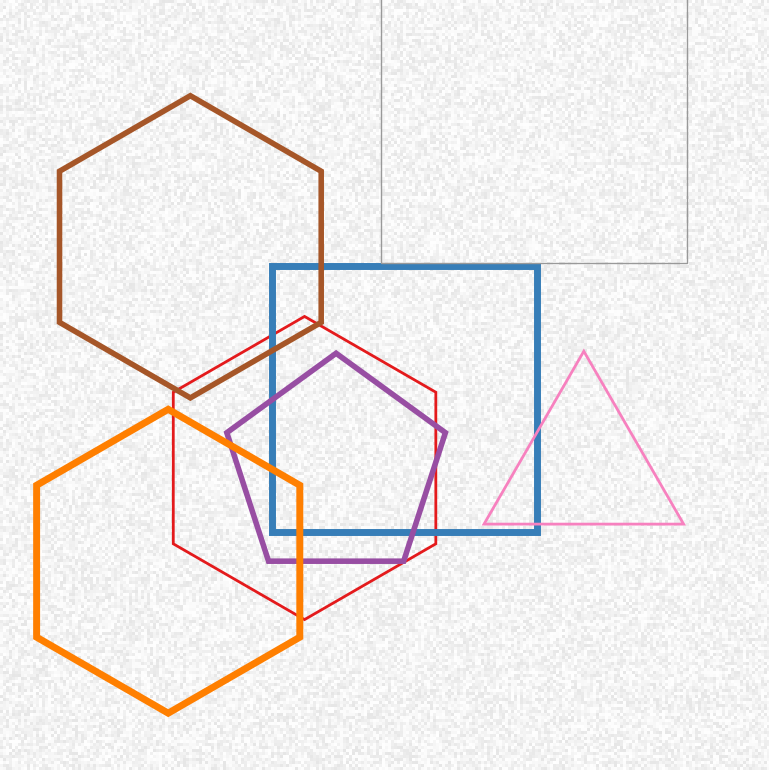[{"shape": "hexagon", "thickness": 1, "radius": 0.98, "center": [0.396, 0.392]}, {"shape": "square", "thickness": 2.5, "radius": 0.86, "center": [0.526, 0.482]}, {"shape": "pentagon", "thickness": 2, "radius": 0.75, "center": [0.436, 0.392]}, {"shape": "hexagon", "thickness": 2.5, "radius": 0.99, "center": [0.218, 0.271]}, {"shape": "hexagon", "thickness": 2, "radius": 0.98, "center": [0.247, 0.679]}, {"shape": "triangle", "thickness": 1, "radius": 0.75, "center": [0.758, 0.394]}, {"shape": "square", "thickness": 0.5, "radius": 1.0, "center": [0.693, 0.858]}]